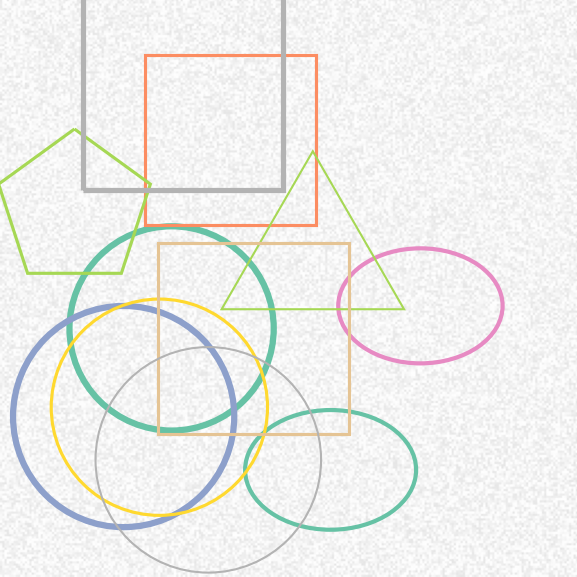[{"shape": "oval", "thickness": 2, "radius": 0.74, "center": [0.573, 0.185]}, {"shape": "circle", "thickness": 3, "radius": 0.88, "center": [0.297, 0.43]}, {"shape": "square", "thickness": 1.5, "radius": 0.74, "center": [0.399, 0.757]}, {"shape": "circle", "thickness": 3, "radius": 0.96, "center": [0.214, 0.278]}, {"shape": "oval", "thickness": 2, "radius": 0.71, "center": [0.728, 0.47]}, {"shape": "pentagon", "thickness": 1.5, "radius": 0.69, "center": [0.129, 0.638]}, {"shape": "triangle", "thickness": 1, "radius": 0.91, "center": [0.542, 0.555]}, {"shape": "circle", "thickness": 1.5, "radius": 0.94, "center": [0.276, 0.294]}, {"shape": "square", "thickness": 1.5, "radius": 0.83, "center": [0.439, 0.413]}, {"shape": "circle", "thickness": 1, "radius": 0.98, "center": [0.361, 0.203]}, {"shape": "square", "thickness": 2.5, "radius": 0.86, "center": [0.317, 0.843]}]